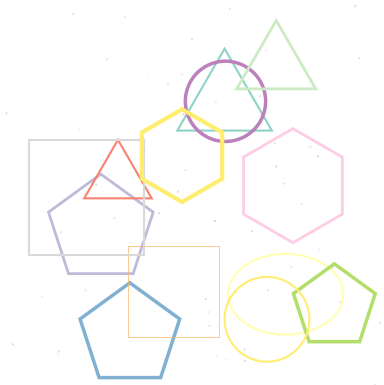[{"shape": "triangle", "thickness": 1.5, "radius": 0.71, "center": [0.583, 0.732]}, {"shape": "oval", "thickness": 1.5, "radius": 0.75, "center": [0.742, 0.236]}, {"shape": "pentagon", "thickness": 2, "radius": 0.71, "center": [0.262, 0.405]}, {"shape": "triangle", "thickness": 1.5, "radius": 0.51, "center": [0.306, 0.536]}, {"shape": "pentagon", "thickness": 2.5, "radius": 0.68, "center": [0.337, 0.129]}, {"shape": "square", "thickness": 0.5, "radius": 0.59, "center": [0.451, 0.243]}, {"shape": "pentagon", "thickness": 2.5, "radius": 0.56, "center": [0.868, 0.203]}, {"shape": "hexagon", "thickness": 2, "radius": 0.74, "center": [0.761, 0.518]}, {"shape": "square", "thickness": 1.5, "radius": 0.75, "center": [0.225, 0.487]}, {"shape": "circle", "thickness": 2.5, "radius": 0.52, "center": [0.586, 0.737]}, {"shape": "triangle", "thickness": 2, "radius": 0.59, "center": [0.718, 0.828]}, {"shape": "circle", "thickness": 1.5, "radius": 0.55, "center": [0.694, 0.171]}, {"shape": "hexagon", "thickness": 3, "radius": 0.6, "center": [0.473, 0.596]}]